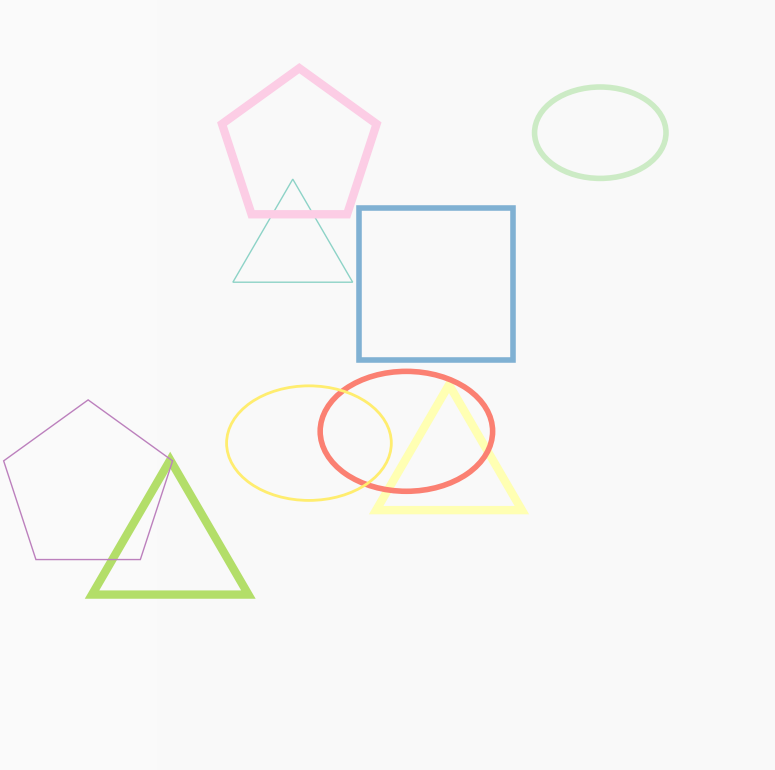[{"shape": "triangle", "thickness": 0.5, "radius": 0.45, "center": [0.378, 0.678]}, {"shape": "triangle", "thickness": 3, "radius": 0.54, "center": [0.579, 0.392]}, {"shape": "oval", "thickness": 2, "radius": 0.56, "center": [0.524, 0.44]}, {"shape": "square", "thickness": 2, "radius": 0.5, "center": [0.563, 0.631]}, {"shape": "triangle", "thickness": 3, "radius": 0.58, "center": [0.22, 0.286]}, {"shape": "pentagon", "thickness": 3, "radius": 0.52, "center": [0.386, 0.807]}, {"shape": "pentagon", "thickness": 0.5, "radius": 0.57, "center": [0.114, 0.366]}, {"shape": "oval", "thickness": 2, "radius": 0.42, "center": [0.775, 0.828]}, {"shape": "oval", "thickness": 1, "radius": 0.53, "center": [0.399, 0.425]}]